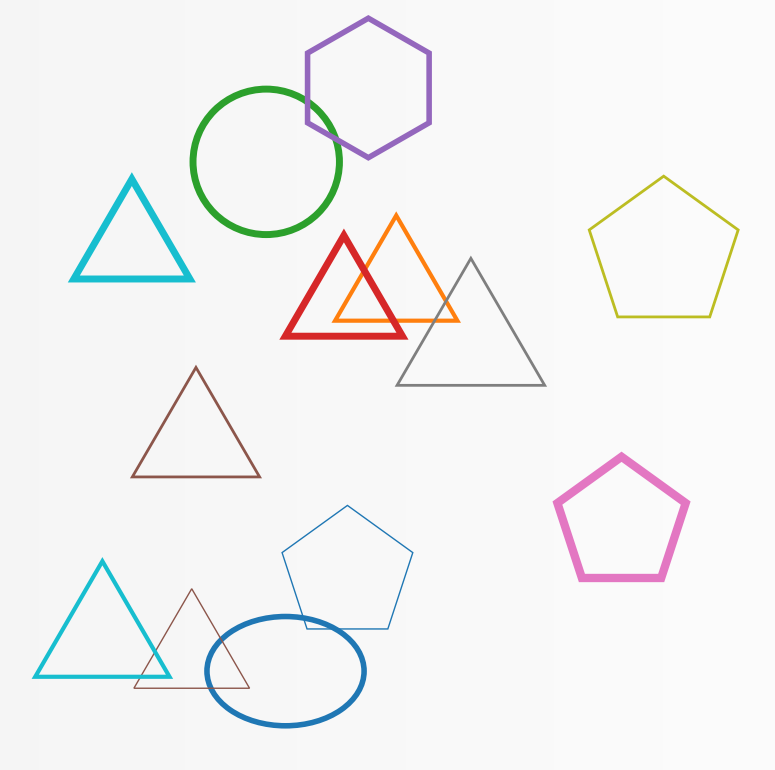[{"shape": "pentagon", "thickness": 0.5, "radius": 0.44, "center": [0.448, 0.255]}, {"shape": "oval", "thickness": 2, "radius": 0.51, "center": [0.368, 0.128]}, {"shape": "triangle", "thickness": 1.5, "radius": 0.46, "center": [0.511, 0.629]}, {"shape": "circle", "thickness": 2.5, "radius": 0.47, "center": [0.344, 0.79]}, {"shape": "triangle", "thickness": 2.5, "radius": 0.44, "center": [0.444, 0.607]}, {"shape": "hexagon", "thickness": 2, "radius": 0.45, "center": [0.475, 0.886]}, {"shape": "triangle", "thickness": 1, "radius": 0.47, "center": [0.253, 0.428]}, {"shape": "triangle", "thickness": 0.5, "radius": 0.43, "center": [0.247, 0.149]}, {"shape": "pentagon", "thickness": 3, "radius": 0.44, "center": [0.802, 0.32]}, {"shape": "triangle", "thickness": 1, "radius": 0.55, "center": [0.608, 0.555]}, {"shape": "pentagon", "thickness": 1, "radius": 0.51, "center": [0.856, 0.67]}, {"shape": "triangle", "thickness": 1.5, "radius": 0.5, "center": [0.132, 0.171]}, {"shape": "triangle", "thickness": 2.5, "radius": 0.43, "center": [0.17, 0.681]}]